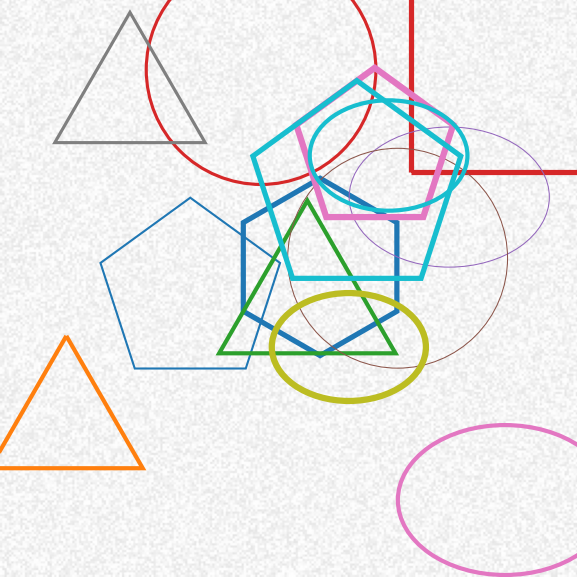[{"shape": "pentagon", "thickness": 1, "radius": 0.82, "center": [0.329, 0.493]}, {"shape": "hexagon", "thickness": 2.5, "radius": 0.77, "center": [0.554, 0.537]}, {"shape": "triangle", "thickness": 2, "radius": 0.76, "center": [0.115, 0.265]}, {"shape": "triangle", "thickness": 2, "radius": 0.88, "center": [0.532, 0.476]}, {"shape": "circle", "thickness": 1.5, "radius": 0.99, "center": [0.452, 0.879]}, {"shape": "square", "thickness": 2.5, "radius": 0.77, "center": [0.866, 0.855]}, {"shape": "oval", "thickness": 0.5, "radius": 0.87, "center": [0.778, 0.658]}, {"shape": "circle", "thickness": 0.5, "radius": 0.95, "center": [0.689, 0.552]}, {"shape": "pentagon", "thickness": 3, "radius": 0.71, "center": [0.649, 0.739]}, {"shape": "oval", "thickness": 2, "radius": 0.93, "center": [0.874, 0.133]}, {"shape": "triangle", "thickness": 1.5, "radius": 0.75, "center": [0.225, 0.827]}, {"shape": "oval", "thickness": 3, "radius": 0.67, "center": [0.604, 0.398]}, {"shape": "pentagon", "thickness": 2.5, "radius": 0.95, "center": [0.618, 0.67]}, {"shape": "oval", "thickness": 2, "radius": 0.68, "center": [0.673, 0.73]}]